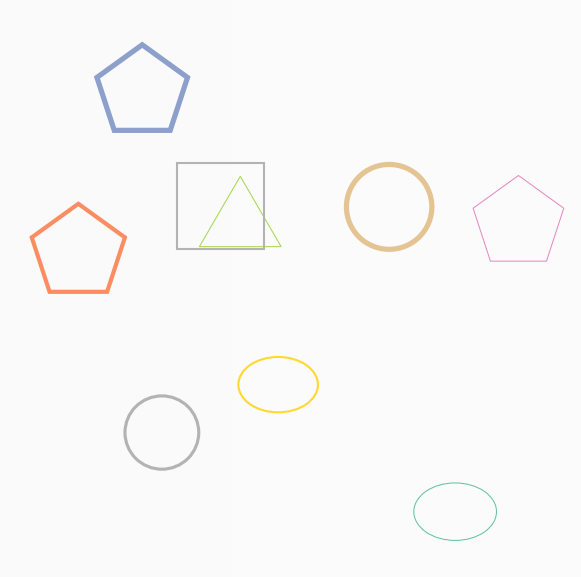[{"shape": "oval", "thickness": 0.5, "radius": 0.36, "center": [0.783, 0.113]}, {"shape": "pentagon", "thickness": 2, "radius": 0.42, "center": [0.135, 0.562]}, {"shape": "pentagon", "thickness": 2.5, "radius": 0.41, "center": [0.245, 0.84]}, {"shape": "pentagon", "thickness": 0.5, "radius": 0.41, "center": [0.892, 0.613]}, {"shape": "triangle", "thickness": 0.5, "radius": 0.41, "center": [0.413, 0.613]}, {"shape": "oval", "thickness": 1, "radius": 0.34, "center": [0.479, 0.333]}, {"shape": "circle", "thickness": 2.5, "radius": 0.37, "center": [0.67, 0.641]}, {"shape": "circle", "thickness": 1.5, "radius": 0.32, "center": [0.278, 0.25]}, {"shape": "square", "thickness": 1, "radius": 0.37, "center": [0.38, 0.642]}]